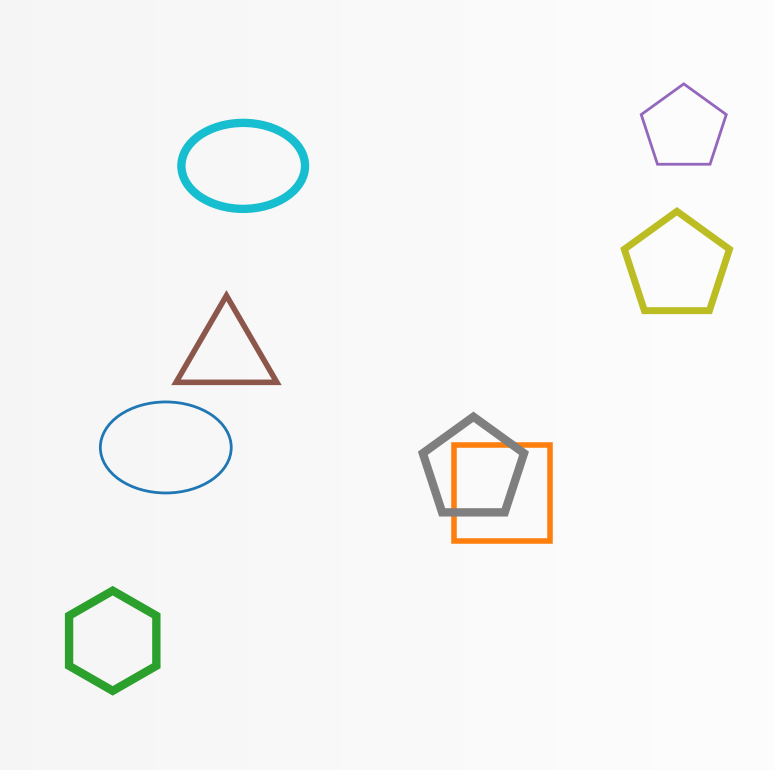[{"shape": "oval", "thickness": 1, "radius": 0.42, "center": [0.214, 0.419]}, {"shape": "square", "thickness": 2, "radius": 0.31, "center": [0.647, 0.36]}, {"shape": "hexagon", "thickness": 3, "radius": 0.33, "center": [0.145, 0.168]}, {"shape": "pentagon", "thickness": 1, "radius": 0.29, "center": [0.882, 0.833]}, {"shape": "triangle", "thickness": 2, "radius": 0.38, "center": [0.292, 0.541]}, {"shape": "pentagon", "thickness": 3, "radius": 0.34, "center": [0.611, 0.39]}, {"shape": "pentagon", "thickness": 2.5, "radius": 0.36, "center": [0.873, 0.654]}, {"shape": "oval", "thickness": 3, "radius": 0.4, "center": [0.314, 0.785]}]